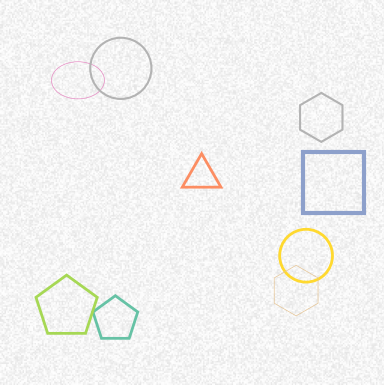[{"shape": "pentagon", "thickness": 2, "radius": 0.31, "center": [0.3, 0.171]}, {"shape": "triangle", "thickness": 2, "radius": 0.29, "center": [0.524, 0.543]}, {"shape": "square", "thickness": 3, "radius": 0.4, "center": [0.866, 0.525]}, {"shape": "oval", "thickness": 0.5, "radius": 0.34, "center": [0.202, 0.791]}, {"shape": "pentagon", "thickness": 2, "radius": 0.42, "center": [0.173, 0.202]}, {"shape": "circle", "thickness": 2, "radius": 0.34, "center": [0.795, 0.336]}, {"shape": "hexagon", "thickness": 0.5, "radius": 0.33, "center": [0.769, 0.245]}, {"shape": "circle", "thickness": 1.5, "radius": 0.4, "center": [0.314, 0.822]}, {"shape": "hexagon", "thickness": 1.5, "radius": 0.32, "center": [0.835, 0.695]}]